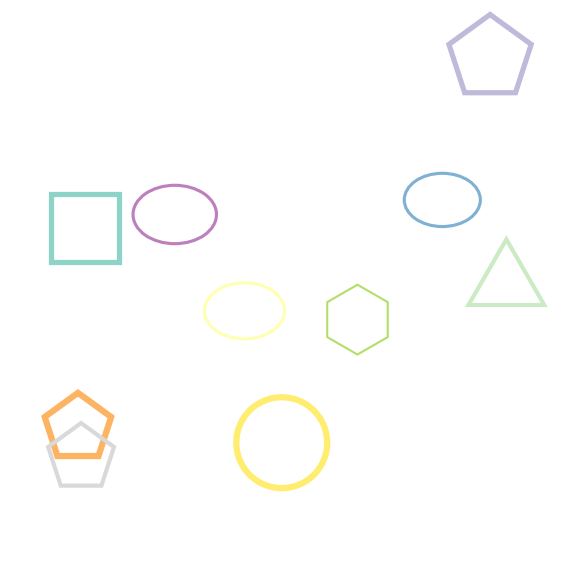[{"shape": "square", "thickness": 2.5, "radius": 0.29, "center": [0.148, 0.604]}, {"shape": "oval", "thickness": 1.5, "radius": 0.35, "center": [0.423, 0.461]}, {"shape": "pentagon", "thickness": 2.5, "radius": 0.37, "center": [0.849, 0.899]}, {"shape": "oval", "thickness": 1.5, "radius": 0.33, "center": [0.766, 0.653]}, {"shape": "pentagon", "thickness": 3, "radius": 0.3, "center": [0.135, 0.258]}, {"shape": "hexagon", "thickness": 1, "radius": 0.3, "center": [0.619, 0.446]}, {"shape": "pentagon", "thickness": 2, "radius": 0.3, "center": [0.14, 0.207]}, {"shape": "oval", "thickness": 1.5, "radius": 0.36, "center": [0.303, 0.628]}, {"shape": "triangle", "thickness": 2, "radius": 0.38, "center": [0.877, 0.509]}, {"shape": "circle", "thickness": 3, "radius": 0.39, "center": [0.488, 0.233]}]